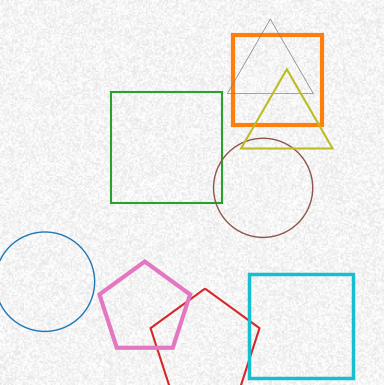[{"shape": "circle", "thickness": 1, "radius": 0.65, "center": [0.117, 0.268]}, {"shape": "square", "thickness": 3, "radius": 0.58, "center": [0.72, 0.792]}, {"shape": "square", "thickness": 1.5, "radius": 0.72, "center": [0.432, 0.617]}, {"shape": "pentagon", "thickness": 1.5, "radius": 0.74, "center": [0.533, 0.102]}, {"shape": "circle", "thickness": 1, "radius": 0.64, "center": [0.683, 0.512]}, {"shape": "pentagon", "thickness": 3, "radius": 0.62, "center": [0.376, 0.197]}, {"shape": "triangle", "thickness": 0.5, "radius": 0.64, "center": [0.702, 0.821]}, {"shape": "triangle", "thickness": 1.5, "radius": 0.69, "center": [0.745, 0.683]}, {"shape": "square", "thickness": 2.5, "radius": 0.67, "center": [0.782, 0.154]}]